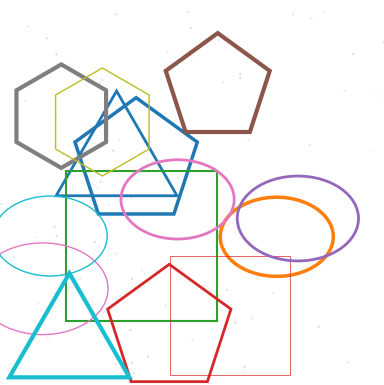[{"shape": "pentagon", "thickness": 2.5, "radius": 0.83, "center": [0.354, 0.579]}, {"shape": "triangle", "thickness": 2, "radius": 0.91, "center": [0.303, 0.582]}, {"shape": "oval", "thickness": 2.5, "radius": 0.73, "center": [0.719, 0.385]}, {"shape": "square", "thickness": 1.5, "radius": 0.97, "center": [0.368, 0.361]}, {"shape": "pentagon", "thickness": 2, "radius": 0.84, "center": [0.44, 0.145]}, {"shape": "square", "thickness": 0.5, "radius": 0.78, "center": [0.597, 0.181]}, {"shape": "oval", "thickness": 2, "radius": 0.79, "center": [0.774, 0.433]}, {"shape": "pentagon", "thickness": 3, "radius": 0.71, "center": [0.566, 0.772]}, {"shape": "oval", "thickness": 2, "radius": 0.74, "center": [0.461, 0.482]}, {"shape": "oval", "thickness": 1, "radius": 0.85, "center": [0.11, 0.25]}, {"shape": "hexagon", "thickness": 3, "radius": 0.67, "center": [0.159, 0.698]}, {"shape": "hexagon", "thickness": 1, "radius": 0.7, "center": [0.266, 0.683]}, {"shape": "triangle", "thickness": 3, "radius": 0.9, "center": [0.18, 0.11]}, {"shape": "oval", "thickness": 1, "radius": 0.74, "center": [0.13, 0.387]}]